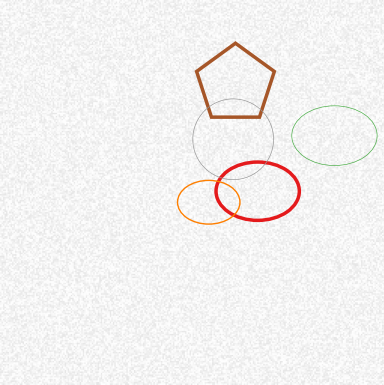[{"shape": "oval", "thickness": 2.5, "radius": 0.54, "center": [0.669, 0.503]}, {"shape": "oval", "thickness": 0.5, "radius": 0.55, "center": [0.869, 0.648]}, {"shape": "oval", "thickness": 1, "radius": 0.41, "center": [0.542, 0.475]}, {"shape": "pentagon", "thickness": 2.5, "radius": 0.53, "center": [0.612, 0.782]}, {"shape": "circle", "thickness": 0.5, "radius": 0.52, "center": [0.606, 0.638]}]